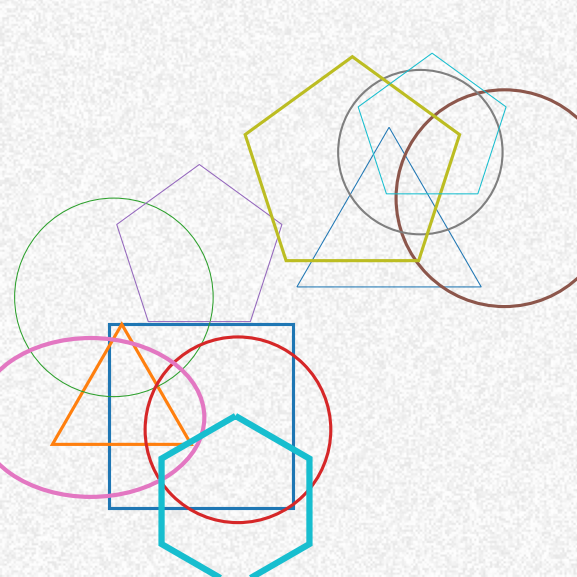[{"shape": "triangle", "thickness": 0.5, "radius": 0.92, "center": [0.674, 0.594]}, {"shape": "square", "thickness": 1.5, "radius": 0.8, "center": [0.348, 0.279]}, {"shape": "triangle", "thickness": 1.5, "radius": 0.69, "center": [0.211, 0.299]}, {"shape": "circle", "thickness": 0.5, "radius": 0.86, "center": [0.197, 0.484]}, {"shape": "circle", "thickness": 1.5, "radius": 0.8, "center": [0.412, 0.255]}, {"shape": "pentagon", "thickness": 0.5, "radius": 0.75, "center": [0.345, 0.564]}, {"shape": "circle", "thickness": 1.5, "radius": 0.94, "center": [0.873, 0.656]}, {"shape": "oval", "thickness": 2, "radius": 0.98, "center": [0.157, 0.276]}, {"shape": "circle", "thickness": 1, "radius": 0.71, "center": [0.728, 0.736]}, {"shape": "pentagon", "thickness": 1.5, "radius": 0.98, "center": [0.61, 0.706]}, {"shape": "hexagon", "thickness": 3, "radius": 0.74, "center": [0.408, 0.131]}, {"shape": "pentagon", "thickness": 0.5, "radius": 0.67, "center": [0.748, 0.772]}]